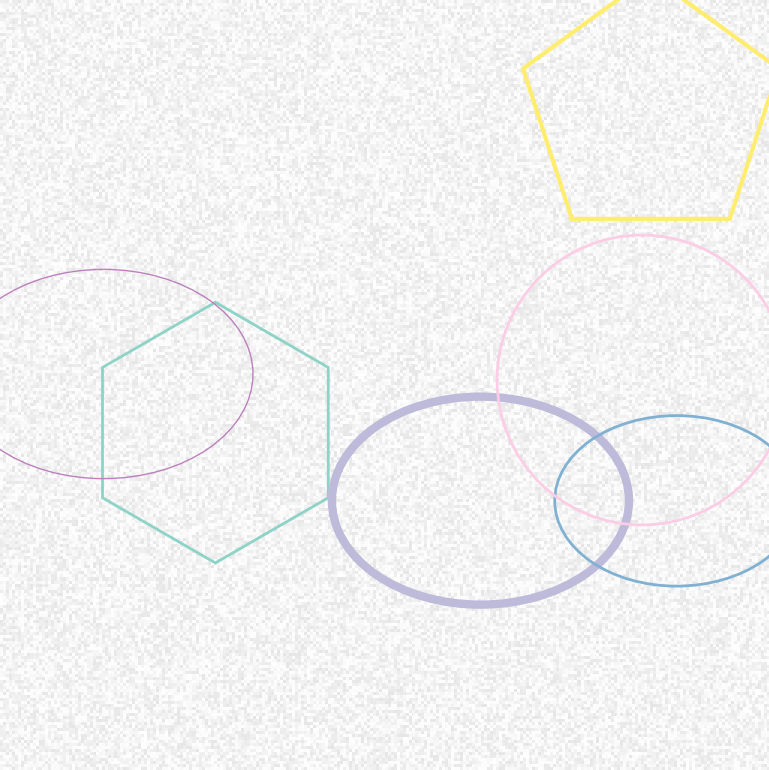[{"shape": "hexagon", "thickness": 1, "radius": 0.85, "center": [0.28, 0.438]}, {"shape": "oval", "thickness": 3, "radius": 0.96, "center": [0.624, 0.35]}, {"shape": "oval", "thickness": 1, "radius": 0.79, "center": [0.879, 0.35]}, {"shape": "circle", "thickness": 1, "radius": 0.94, "center": [0.834, 0.506]}, {"shape": "oval", "thickness": 0.5, "radius": 0.97, "center": [0.134, 0.514]}, {"shape": "pentagon", "thickness": 1.5, "radius": 0.87, "center": [0.845, 0.857]}]